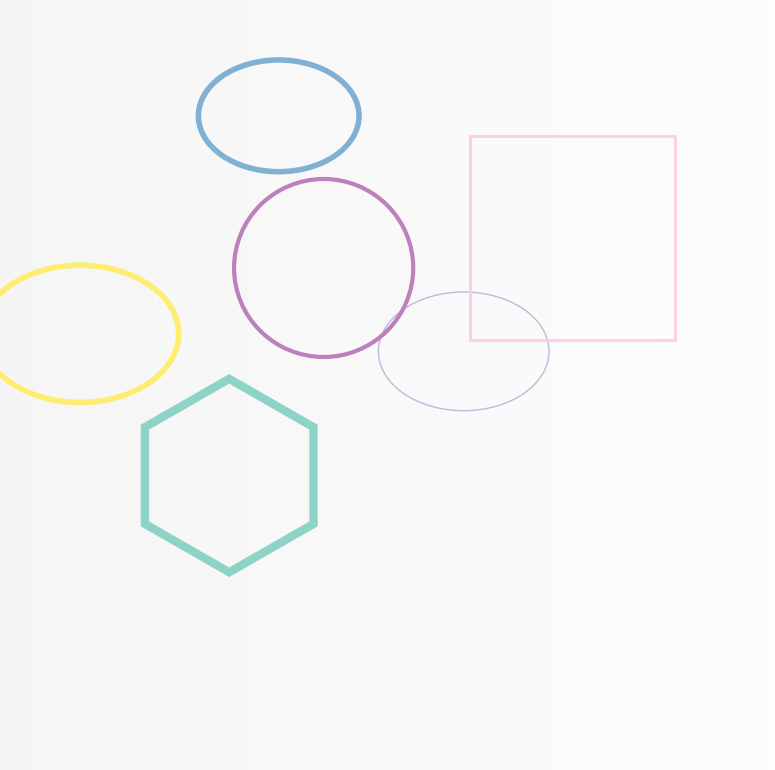[{"shape": "hexagon", "thickness": 3, "radius": 0.63, "center": [0.296, 0.382]}, {"shape": "oval", "thickness": 0.5, "radius": 0.55, "center": [0.598, 0.544]}, {"shape": "oval", "thickness": 2, "radius": 0.52, "center": [0.36, 0.85]}, {"shape": "square", "thickness": 1, "radius": 0.66, "center": [0.739, 0.691]}, {"shape": "circle", "thickness": 1.5, "radius": 0.58, "center": [0.418, 0.652]}, {"shape": "oval", "thickness": 2, "radius": 0.64, "center": [0.103, 0.566]}]